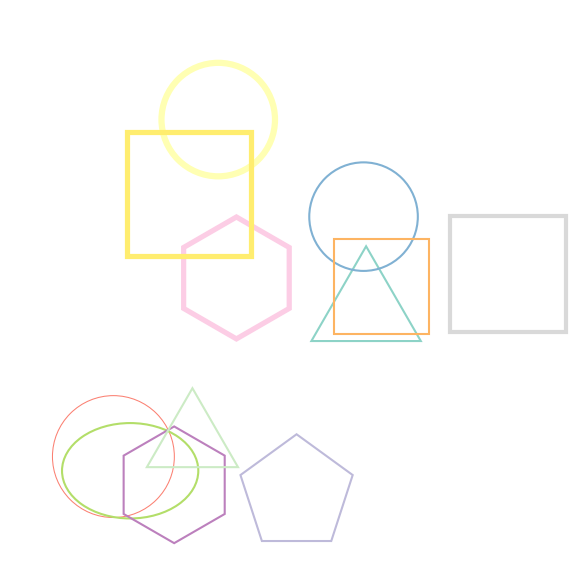[{"shape": "triangle", "thickness": 1, "radius": 0.55, "center": [0.634, 0.463]}, {"shape": "circle", "thickness": 3, "radius": 0.49, "center": [0.378, 0.792]}, {"shape": "pentagon", "thickness": 1, "radius": 0.51, "center": [0.514, 0.145]}, {"shape": "circle", "thickness": 0.5, "radius": 0.53, "center": [0.196, 0.209]}, {"shape": "circle", "thickness": 1, "radius": 0.47, "center": [0.63, 0.624]}, {"shape": "square", "thickness": 1, "radius": 0.41, "center": [0.66, 0.504]}, {"shape": "oval", "thickness": 1, "radius": 0.59, "center": [0.225, 0.184]}, {"shape": "hexagon", "thickness": 2.5, "radius": 0.53, "center": [0.409, 0.518]}, {"shape": "square", "thickness": 2, "radius": 0.5, "center": [0.879, 0.524]}, {"shape": "hexagon", "thickness": 1, "radius": 0.51, "center": [0.302, 0.16]}, {"shape": "triangle", "thickness": 1, "radius": 0.46, "center": [0.333, 0.236]}, {"shape": "square", "thickness": 2.5, "radius": 0.54, "center": [0.327, 0.664]}]